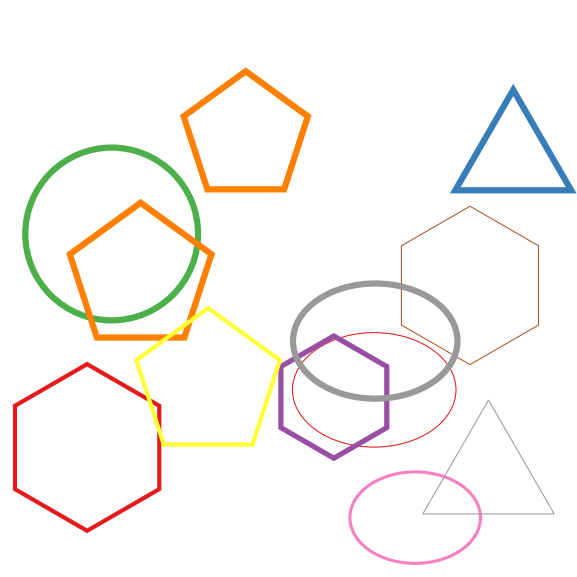[{"shape": "oval", "thickness": 0.5, "radius": 0.71, "center": [0.648, 0.324]}, {"shape": "hexagon", "thickness": 2, "radius": 0.72, "center": [0.151, 0.224]}, {"shape": "triangle", "thickness": 3, "radius": 0.58, "center": [0.889, 0.728]}, {"shape": "circle", "thickness": 3, "radius": 0.75, "center": [0.193, 0.594]}, {"shape": "hexagon", "thickness": 2.5, "radius": 0.53, "center": [0.578, 0.312]}, {"shape": "pentagon", "thickness": 3, "radius": 0.64, "center": [0.244, 0.519]}, {"shape": "pentagon", "thickness": 3, "radius": 0.57, "center": [0.426, 0.763]}, {"shape": "pentagon", "thickness": 2, "radius": 0.65, "center": [0.36, 0.335]}, {"shape": "hexagon", "thickness": 0.5, "radius": 0.69, "center": [0.814, 0.505]}, {"shape": "oval", "thickness": 1.5, "radius": 0.57, "center": [0.719, 0.103]}, {"shape": "triangle", "thickness": 0.5, "radius": 0.66, "center": [0.846, 0.175]}, {"shape": "oval", "thickness": 3, "radius": 0.71, "center": [0.65, 0.409]}]